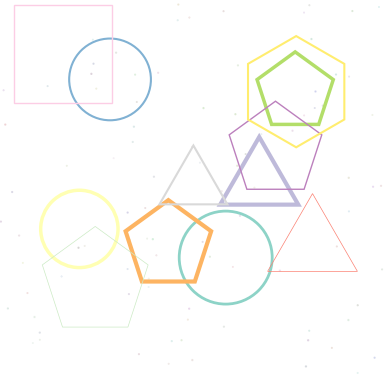[{"shape": "circle", "thickness": 2, "radius": 0.6, "center": [0.586, 0.331]}, {"shape": "circle", "thickness": 2.5, "radius": 0.5, "center": [0.206, 0.405]}, {"shape": "triangle", "thickness": 3, "radius": 0.59, "center": [0.673, 0.527]}, {"shape": "triangle", "thickness": 0.5, "radius": 0.67, "center": [0.812, 0.362]}, {"shape": "circle", "thickness": 1.5, "radius": 0.53, "center": [0.286, 0.794]}, {"shape": "pentagon", "thickness": 3, "radius": 0.58, "center": [0.437, 0.363]}, {"shape": "pentagon", "thickness": 2.5, "radius": 0.52, "center": [0.767, 0.761]}, {"shape": "square", "thickness": 1, "radius": 0.63, "center": [0.164, 0.859]}, {"shape": "triangle", "thickness": 1.5, "radius": 0.51, "center": [0.502, 0.52]}, {"shape": "pentagon", "thickness": 1, "radius": 0.63, "center": [0.716, 0.611]}, {"shape": "pentagon", "thickness": 0.5, "radius": 0.72, "center": [0.247, 0.267]}, {"shape": "hexagon", "thickness": 1.5, "radius": 0.72, "center": [0.769, 0.762]}]